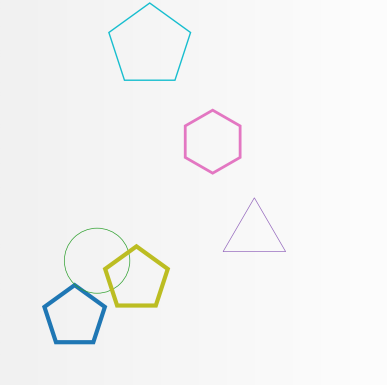[{"shape": "pentagon", "thickness": 3, "radius": 0.41, "center": [0.193, 0.177]}, {"shape": "circle", "thickness": 0.5, "radius": 0.42, "center": [0.251, 0.323]}, {"shape": "triangle", "thickness": 0.5, "radius": 0.47, "center": [0.656, 0.393]}, {"shape": "hexagon", "thickness": 2, "radius": 0.41, "center": [0.549, 0.632]}, {"shape": "pentagon", "thickness": 3, "radius": 0.42, "center": [0.352, 0.275]}, {"shape": "pentagon", "thickness": 1, "radius": 0.55, "center": [0.386, 0.881]}]